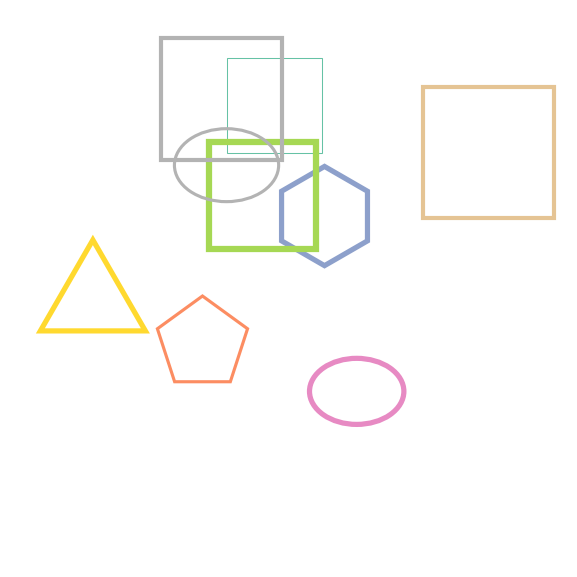[{"shape": "square", "thickness": 0.5, "radius": 0.41, "center": [0.475, 0.817]}, {"shape": "pentagon", "thickness": 1.5, "radius": 0.41, "center": [0.351, 0.404]}, {"shape": "hexagon", "thickness": 2.5, "radius": 0.43, "center": [0.562, 0.625]}, {"shape": "oval", "thickness": 2.5, "radius": 0.41, "center": [0.618, 0.321]}, {"shape": "square", "thickness": 3, "radius": 0.46, "center": [0.454, 0.661]}, {"shape": "triangle", "thickness": 2.5, "radius": 0.53, "center": [0.161, 0.479]}, {"shape": "square", "thickness": 2, "radius": 0.57, "center": [0.846, 0.735]}, {"shape": "oval", "thickness": 1.5, "radius": 0.45, "center": [0.392, 0.713]}, {"shape": "square", "thickness": 2, "radius": 0.53, "center": [0.384, 0.828]}]